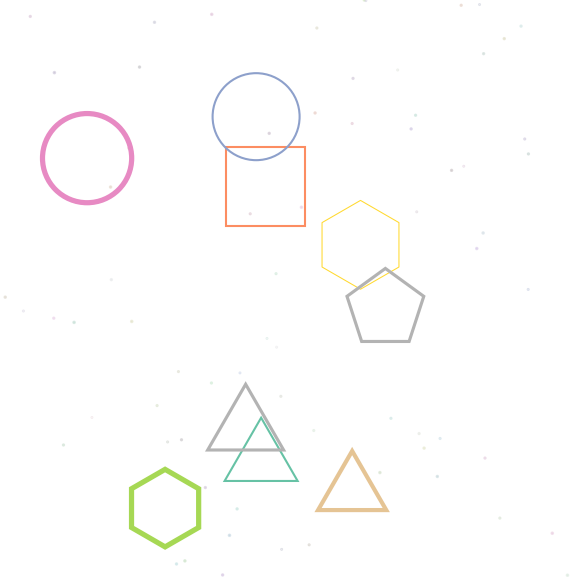[{"shape": "triangle", "thickness": 1, "radius": 0.36, "center": [0.452, 0.203]}, {"shape": "square", "thickness": 1, "radius": 0.34, "center": [0.459, 0.677]}, {"shape": "circle", "thickness": 1, "radius": 0.38, "center": [0.443, 0.797]}, {"shape": "circle", "thickness": 2.5, "radius": 0.39, "center": [0.151, 0.725]}, {"shape": "hexagon", "thickness": 2.5, "radius": 0.34, "center": [0.286, 0.119]}, {"shape": "hexagon", "thickness": 0.5, "radius": 0.38, "center": [0.624, 0.575]}, {"shape": "triangle", "thickness": 2, "radius": 0.34, "center": [0.61, 0.15]}, {"shape": "triangle", "thickness": 1.5, "radius": 0.38, "center": [0.425, 0.258]}, {"shape": "pentagon", "thickness": 1.5, "radius": 0.35, "center": [0.667, 0.464]}]